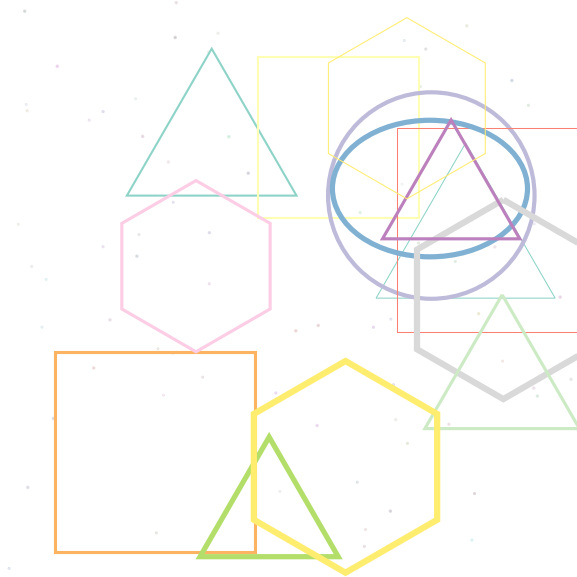[{"shape": "triangle", "thickness": 0.5, "radius": 0.9, "center": [0.806, 0.572]}, {"shape": "triangle", "thickness": 1, "radius": 0.85, "center": [0.367, 0.745]}, {"shape": "square", "thickness": 1, "radius": 0.7, "center": [0.586, 0.761]}, {"shape": "circle", "thickness": 2, "radius": 0.89, "center": [0.747, 0.661]}, {"shape": "square", "thickness": 0.5, "radius": 0.88, "center": [0.864, 0.601]}, {"shape": "oval", "thickness": 2.5, "radius": 0.84, "center": [0.745, 0.673]}, {"shape": "square", "thickness": 1.5, "radius": 0.87, "center": [0.269, 0.217]}, {"shape": "triangle", "thickness": 2.5, "radius": 0.69, "center": [0.466, 0.104]}, {"shape": "hexagon", "thickness": 1.5, "radius": 0.74, "center": [0.339, 0.538]}, {"shape": "hexagon", "thickness": 3, "radius": 0.86, "center": [0.872, 0.481]}, {"shape": "triangle", "thickness": 1.5, "radius": 0.69, "center": [0.781, 0.654]}, {"shape": "triangle", "thickness": 1.5, "radius": 0.77, "center": [0.87, 0.334]}, {"shape": "hexagon", "thickness": 0.5, "radius": 0.78, "center": [0.705, 0.812]}, {"shape": "hexagon", "thickness": 3, "radius": 0.92, "center": [0.598, 0.191]}]